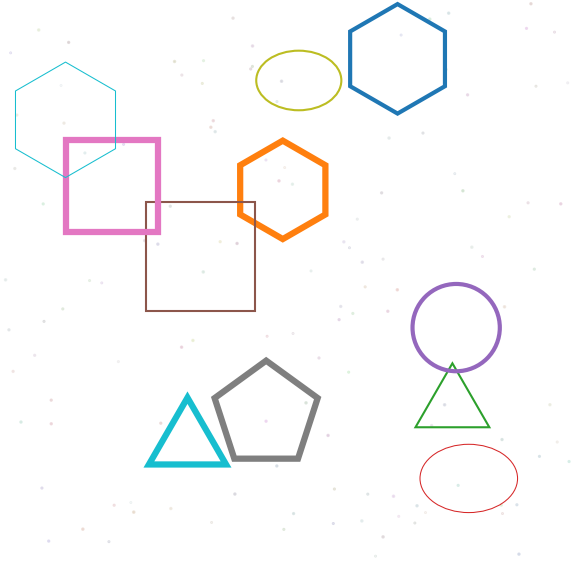[{"shape": "hexagon", "thickness": 2, "radius": 0.47, "center": [0.688, 0.897]}, {"shape": "hexagon", "thickness": 3, "radius": 0.43, "center": [0.49, 0.67]}, {"shape": "triangle", "thickness": 1, "radius": 0.37, "center": [0.783, 0.296]}, {"shape": "oval", "thickness": 0.5, "radius": 0.42, "center": [0.812, 0.171]}, {"shape": "circle", "thickness": 2, "radius": 0.38, "center": [0.79, 0.432]}, {"shape": "square", "thickness": 1, "radius": 0.47, "center": [0.347, 0.554]}, {"shape": "square", "thickness": 3, "radius": 0.4, "center": [0.194, 0.677]}, {"shape": "pentagon", "thickness": 3, "radius": 0.47, "center": [0.461, 0.281]}, {"shape": "oval", "thickness": 1, "radius": 0.37, "center": [0.517, 0.86]}, {"shape": "hexagon", "thickness": 0.5, "radius": 0.5, "center": [0.113, 0.792]}, {"shape": "triangle", "thickness": 3, "radius": 0.39, "center": [0.325, 0.233]}]